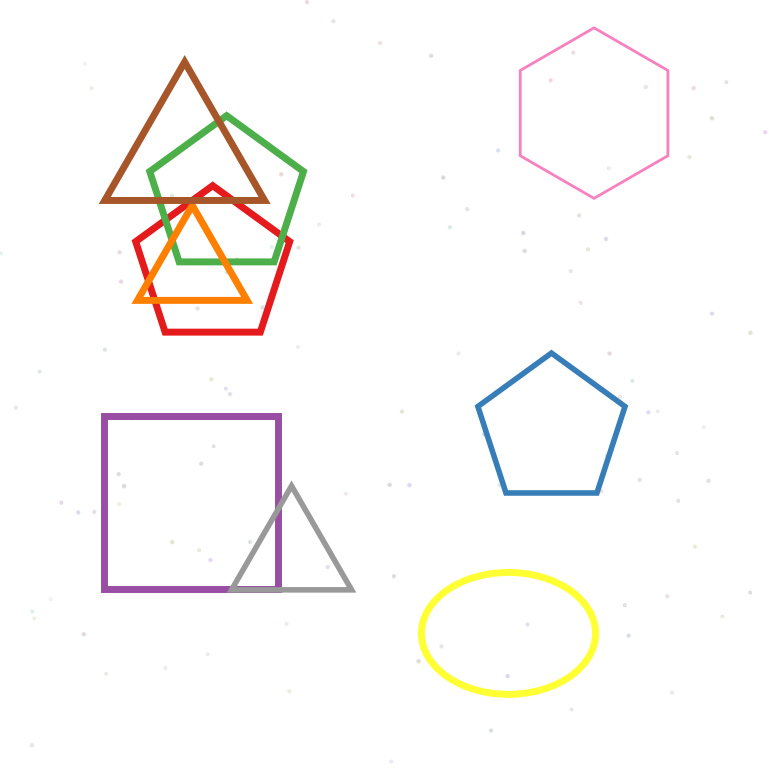[{"shape": "pentagon", "thickness": 2.5, "radius": 0.53, "center": [0.276, 0.654]}, {"shape": "pentagon", "thickness": 2, "radius": 0.5, "center": [0.716, 0.441]}, {"shape": "pentagon", "thickness": 2.5, "radius": 0.52, "center": [0.294, 0.745]}, {"shape": "square", "thickness": 2.5, "radius": 0.56, "center": [0.248, 0.348]}, {"shape": "triangle", "thickness": 2.5, "radius": 0.41, "center": [0.25, 0.651]}, {"shape": "oval", "thickness": 2.5, "radius": 0.57, "center": [0.66, 0.177]}, {"shape": "triangle", "thickness": 2.5, "radius": 0.6, "center": [0.24, 0.8]}, {"shape": "hexagon", "thickness": 1, "radius": 0.55, "center": [0.771, 0.853]}, {"shape": "triangle", "thickness": 2, "radius": 0.45, "center": [0.379, 0.279]}]